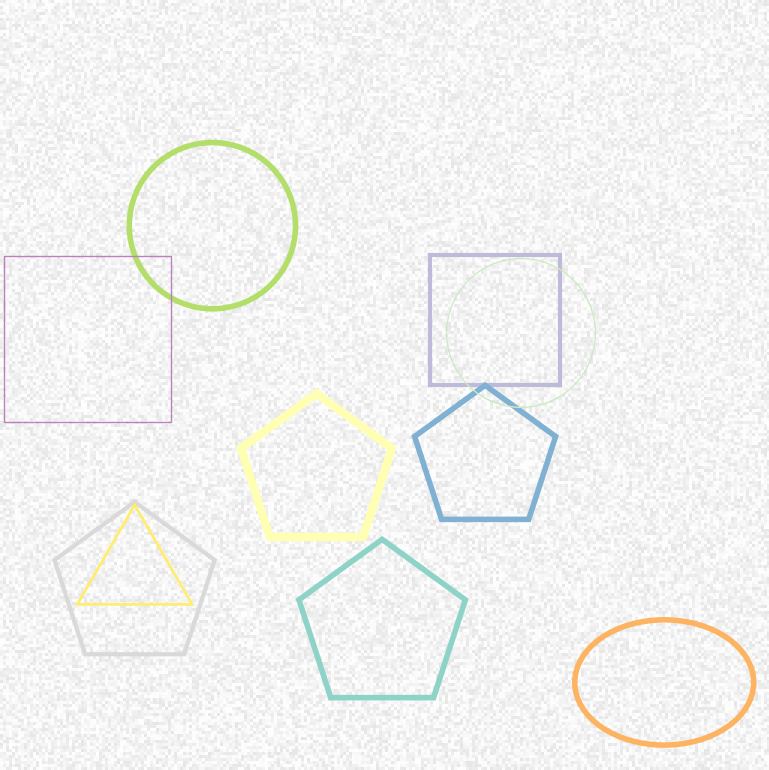[{"shape": "pentagon", "thickness": 2, "radius": 0.57, "center": [0.496, 0.186]}, {"shape": "pentagon", "thickness": 3, "radius": 0.52, "center": [0.411, 0.386]}, {"shape": "square", "thickness": 1.5, "radius": 0.42, "center": [0.643, 0.585]}, {"shape": "pentagon", "thickness": 2, "radius": 0.48, "center": [0.63, 0.403]}, {"shape": "oval", "thickness": 2, "radius": 0.58, "center": [0.863, 0.114]}, {"shape": "circle", "thickness": 2, "radius": 0.54, "center": [0.276, 0.707]}, {"shape": "pentagon", "thickness": 1.5, "radius": 0.55, "center": [0.175, 0.239]}, {"shape": "square", "thickness": 0.5, "radius": 0.54, "center": [0.114, 0.559]}, {"shape": "circle", "thickness": 0.5, "radius": 0.48, "center": [0.677, 0.568]}, {"shape": "triangle", "thickness": 1, "radius": 0.43, "center": [0.175, 0.258]}]